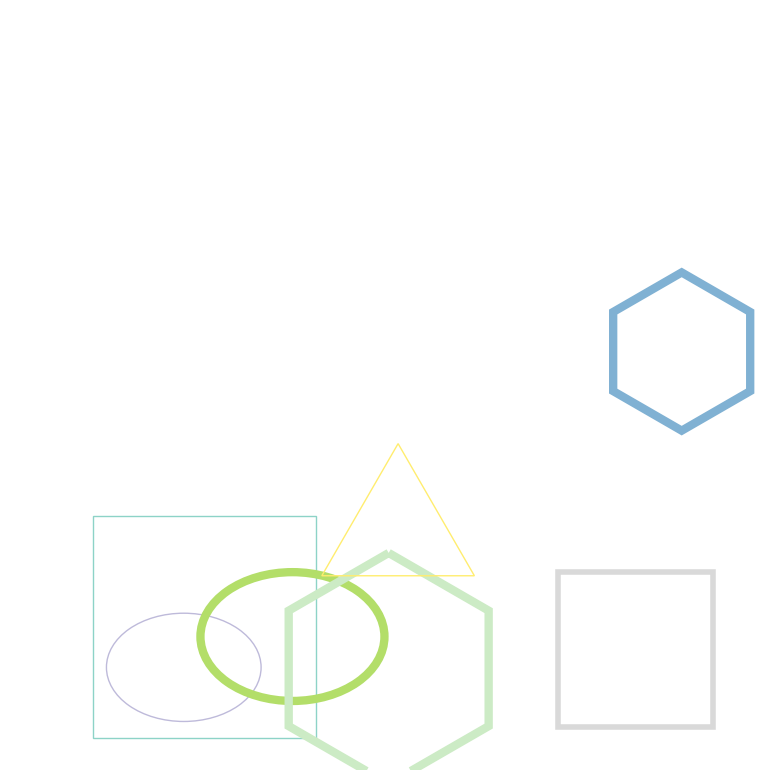[{"shape": "square", "thickness": 0.5, "radius": 0.72, "center": [0.266, 0.185]}, {"shape": "oval", "thickness": 0.5, "radius": 0.5, "center": [0.239, 0.133]}, {"shape": "hexagon", "thickness": 3, "radius": 0.51, "center": [0.885, 0.543]}, {"shape": "oval", "thickness": 3, "radius": 0.6, "center": [0.38, 0.173]}, {"shape": "square", "thickness": 2, "radius": 0.5, "center": [0.825, 0.157]}, {"shape": "hexagon", "thickness": 3, "radius": 0.75, "center": [0.505, 0.132]}, {"shape": "triangle", "thickness": 0.5, "radius": 0.57, "center": [0.517, 0.309]}]